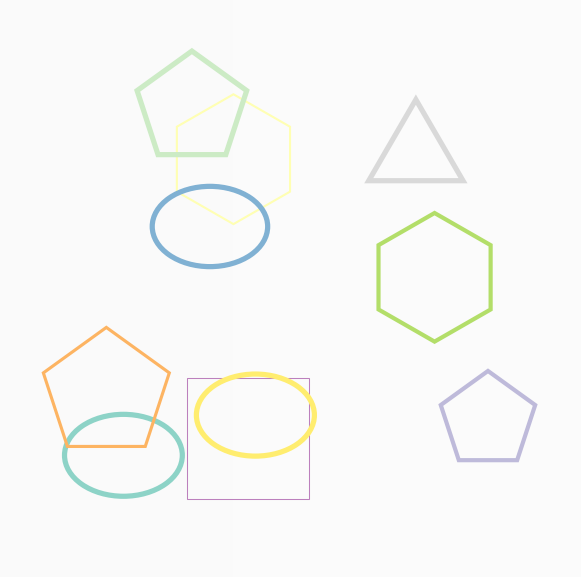[{"shape": "oval", "thickness": 2.5, "radius": 0.51, "center": [0.212, 0.211]}, {"shape": "hexagon", "thickness": 1, "radius": 0.56, "center": [0.402, 0.723]}, {"shape": "pentagon", "thickness": 2, "radius": 0.43, "center": [0.84, 0.271]}, {"shape": "oval", "thickness": 2.5, "radius": 0.5, "center": [0.361, 0.607]}, {"shape": "pentagon", "thickness": 1.5, "radius": 0.57, "center": [0.183, 0.318]}, {"shape": "hexagon", "thickness": 2, "radius": 0.56, "center": [0.748, 0.519]}, {"shape": "triangle", "thickness": 2.5, "radius": 0.47, "center": [0.715, 0.733]}, {"shape": "square", "thickness": 0.5, "radius": 0.52, "center": [0.426, 0.24]}, {"shape": "pentagon", "thickness": 2.5, "radius": 0.5, "center": [0.33, 0.812]}, {"shape": "oval", "thickness": 2.5, "radius": 0.51, "center": [0.439, 0.28]}]